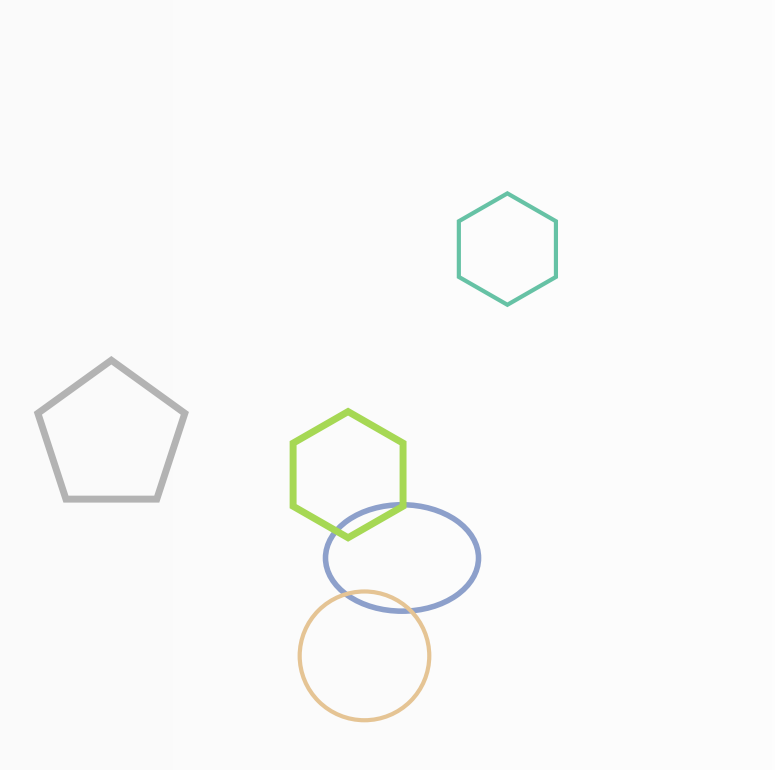[{"shape": "hexagon", "thickness": 1.5, "radius": 0.36, "center": [0.655, 0.677]}, {"shape": "oval", "thickness": 2, "radius": 0.49, "center": [0.519, 0.275]}, {"shape": "hexagon", "thickness": 2.5, "radius": 0.41, "center": [0.449, 0.384]}, {"shape": "circle", "thickness": 1.5, "radius": 0.42, "center": [0.47, 0.148]}, {"shape": "pentagon", "thickness": 2.5, "radius": 0.5, "center": [0.144, 0.432]}]